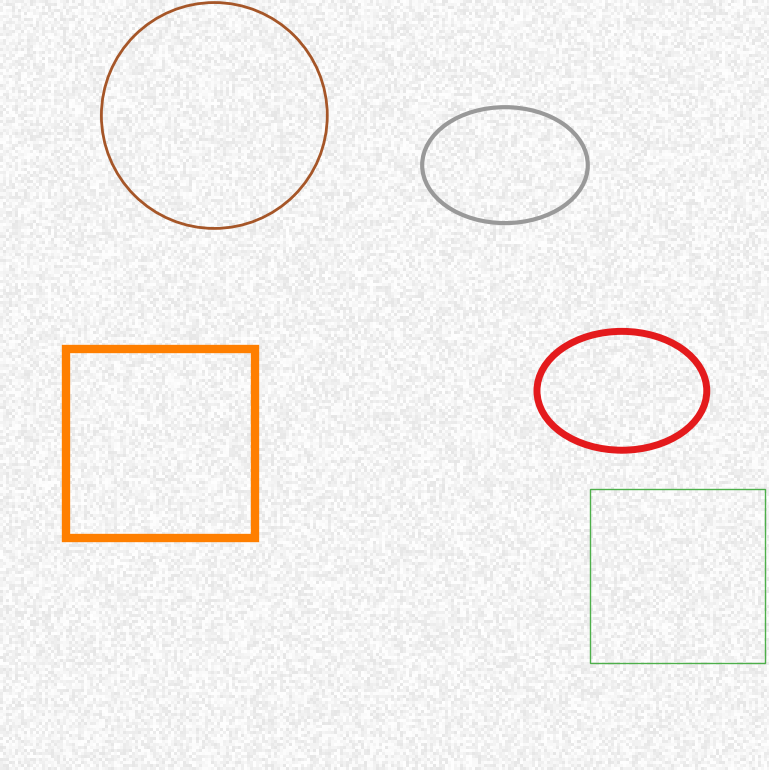[{"shape": "oval", "thickness": 2.5, "radius": 0.55, "center": [0.808, 0.492]}, {"shape": "square", "thickness": 0.5, "radius": 0.57, "center": [0.879, 0.252]}, {"shape": "square", "thickness": 3, "radius": 0.61, "center": [0.209, 0.424]}, {"shape": "circle", "thickness": 1, "radius": 0.73, "center": [0.278, 0.85]}, {"shape": "oval", "thickness": 1.5, "radius": 0.54, "center": [0.656, 0.786]}]